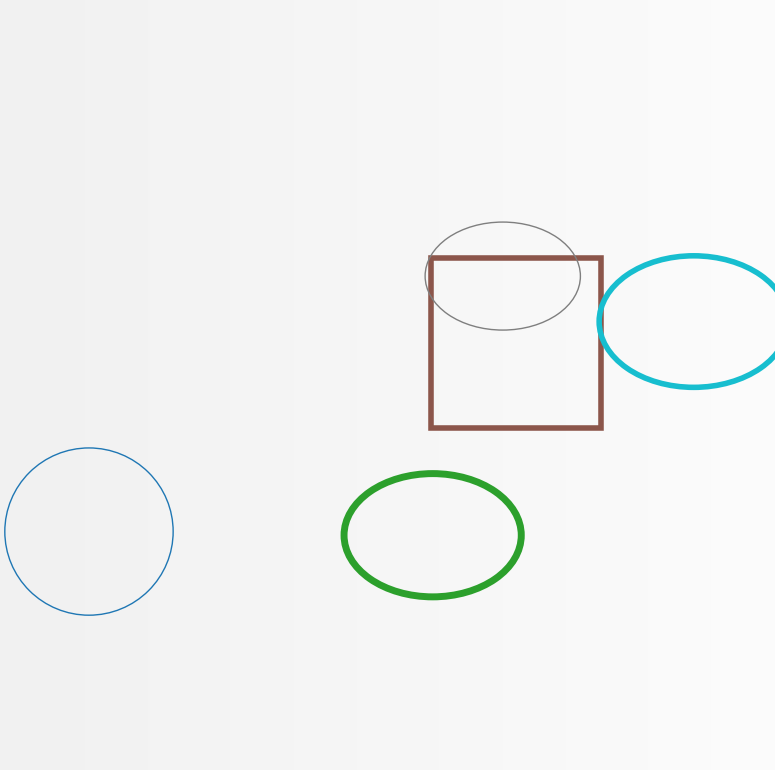[{"shape": "circle", "thickness": 0.5, "radius": 0.54, "center": [0.115, 0.31]}, {"shape": "oval", "thickness": 2.5, "radius": 0.57, "center": [0.558, 0.305]}, {"shape": "square", "thickness": 2, "radius": 0.55, "center": [0.666, 0.555]}, {"shape": "oval", "thickness": 0.5, "radius": 0.5, "center": [0.649, 0.641]}, {"shape": "oval", "thickness": 2, "radius": 0.61, "center": [0.895, 0.582]}]